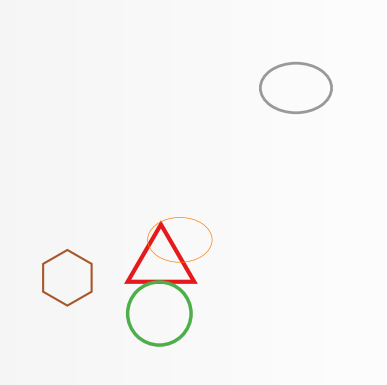[{"shape": "triangle", "thickness": 3, "radius": 0.5, "center": [0.415, 0.318]}, {"shape": "circle", "thickness": 2.5, "radius": 0.41, "center": [0.411, 0.186]}, {"shape": "oval", "thickness": 0.5, "radius": 0.42, "center": [0.464, 0.377]}, {"shape": "hexagon", "thickness": 1.5, "radius": 0.36, "center": [0.174, 0.278]}, {"shape": "oval", "thickness": 2, "radius": 0.46, "center": [0.764, 0.771]}]